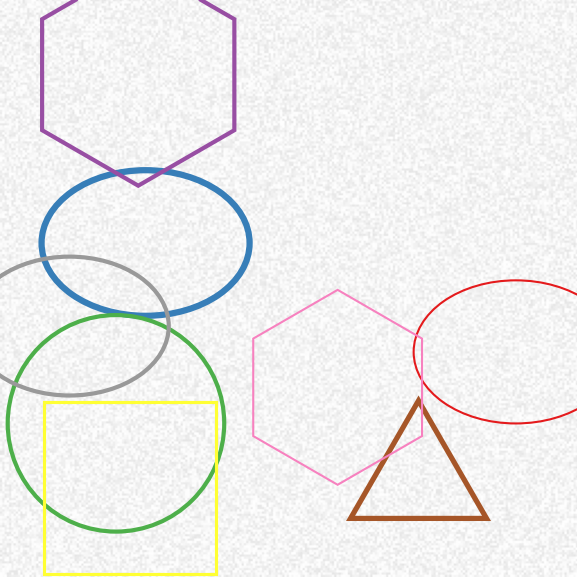[{"shape": "oval", "thickness": 1, "radius": 0.89, "center": [0.893, 0.39]}, {"shape": "oval", "thickness": 3, "radius": 0.9, "center": [0.252, 0.578]}, {"shape": "circle", "thickness": 2, "radius": 0.94, "center": [0.201, 0.266]}, {"shape": "hexagon", "thickness": 2, "radius": 0.96, "center": [0.239, 0.87]}, {"shape": "square", "thickness": 1.5, "radius": 0.74, "center": [0.225, 0.155]}, {"shape": "triangle", "thickness": 2.5, "radius": 0.68, "center": [0.725, 0.169]}, {"shape": "hexagon", "thickness": 1, "radius": 0.84, "center": [0.585, 0.328]}, {"shape": "oval", "thickness": 2, "radius": 0.86, "center": [0.12, 0.435]}]